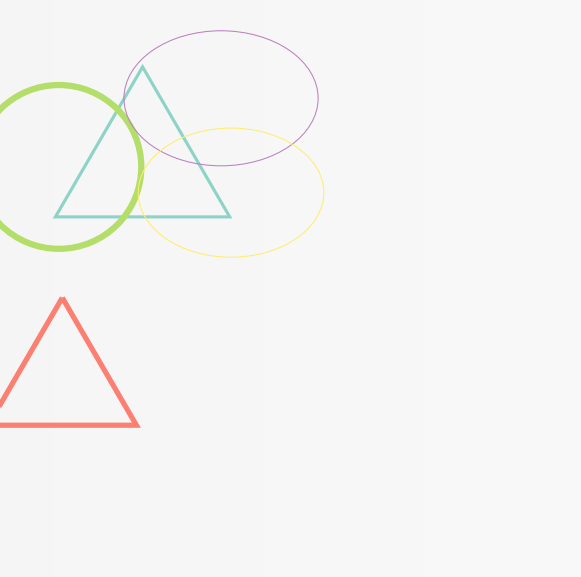[{"shape": "triangle", "thickness": 1.5, "radius": 0.87, "center": [0.245, 0.71]}, {"shape": "triangle", "thickness": 2.5, "radius": 0.74, "center": [0.107, 0.336]}, {"shape": "circle", "thickness": 3, "radius": 0.71, "center": [0.101, 0.71]}, {"shape": "oval", "thickness": 0.5, "radius": 0.84, "center": [0.38, 0.829]}, {"shape": "oval", "thickness": 0.5, "radius": 0.8, "center": [0.397, 0.666]}]